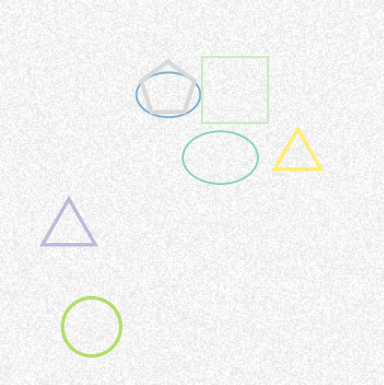[{"shape": "oval", "thickness": 1.5, "radius": 0.49, "center": [0.572, 0.591]}, {"shape": "triangle", "thickness": 2.5, "radius": 0.4, "center": [0.179, 0.404]}, {"shape": "oval", "thickness": 1.5, "radius": 0.41, "center": [0.437, 0.754]}, {"shape": "circle", "thickness": 2.5, "radius": 0.38, "center": [0.238, 0.151]}, {"shape": "pentagon", "thickness": 3, "radius": 0.36, "center": [0.436, 0.768]}, {"shape": "square", "thickness": 1.5, "radius": 0.43, "center": [0.609, 0.765]}, {"shape": "triangle", "thickness": 2.5, "radius": 0.35, "center": [0.773, 0.595]}]